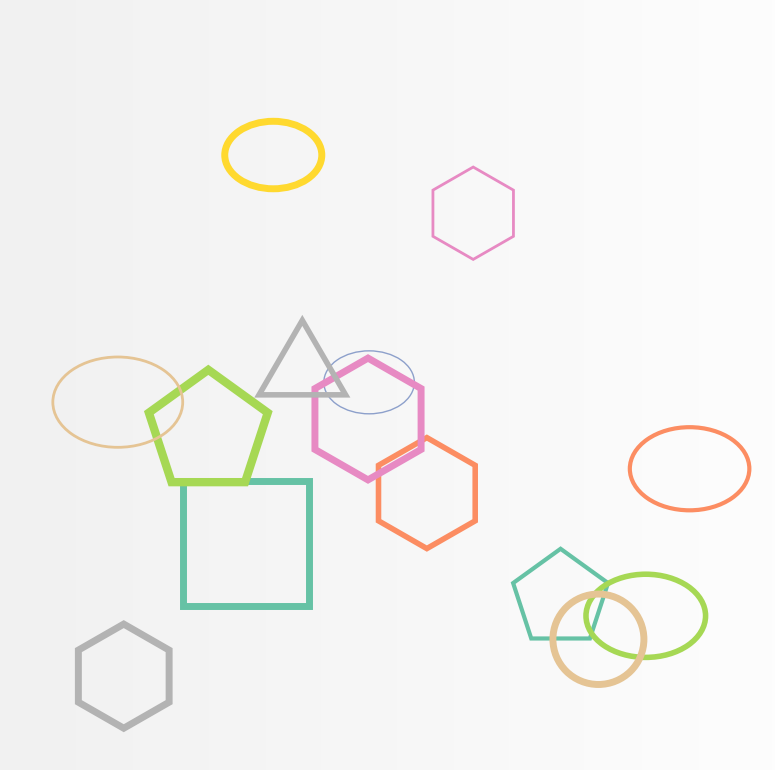[{"shape": "square", "thickness": 2.5, "radius": 0.41, "center": [0.318, 0.294]}, {"shape": "pentagon", "thickness": 1.5, "radius": 0.32, "center": [0.723, 0.223]}, {"shape": "oval", "thickness": 1.5, "radius": 0.39, "center": [0.89, 0.391]}, {"shape": "hexagon", "thickness": 2, "radius": 0.36, "center": [0.551, 0.36]}, {"shape": "oval", "thickness": 0.5, "radius": 0.29, "center": [0.476, 0.503]}, {"shape": "hexagon", "thickness": 2.5, "radius": 0.4, "center": [0.475, 0.456]}, {"shape": "hexagon", "thickness": 1, "radius": 0.3, "center": [0.611, 0.723]}, {"shape": "pentagon", "thickness": 3, "radius": 0.4, "center": [0.269, 0.439]}, {"shape": "oval", "thickness": 2, "radius": 0.39, "center": [0.833, 0.2]}, {"shape": "oval", "thickness": 2.5, "radius": 0.31, "center": [0.353, 0.799]}, {"shape": "circle", "thickness": 2.5, "radius": 0.29, "center": [0.772, 0.17]}, {"shape": "oval", "thickness": 1, "radius": 0.42, "center": [0.152, 0.478]}, {"shape": "triangle", "thickness": 2, "radius": 0.32, "center": [0.39, 0.519]}, {"shape": "hexagon", "thickness": 2.5, "radius": 0.34, "center": [0.16, 0.122]}]